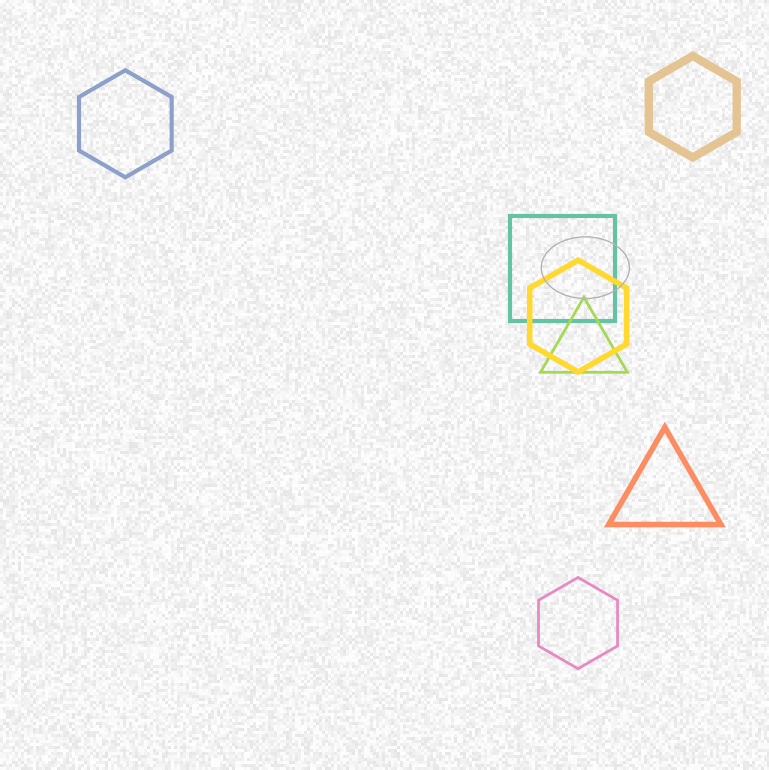[{"shape": "square", "thickness": 1.5, "radius": 0.34, "center": [0.73, 0.651]}, {"shape": "triangle", "thickness": 2, "radius": 0.42, "center": [0.863, 0.361]}, {"shape": "hexagon", "thickness": 1.5, "radius": 0.35, "center": [0.163, 0.839]}, {"shape": "hexagon", "thickness": 1, "radius": 0.3, "center": [0.751, 0.191]}, {"shape": "triangle", "thickness": 1, "radius": 0.33, "center": [0.758, 0.549]}, {"shape": "hexagon", "thickness": 2, "radius": 0.36, "center": [0.751, 0.59]}, {"shape": "hexagon", "thickness": 3, "radius": 0.33, "center": [0.9, 0.861]}, {"shape": "oval", "thickness": 0.5, "radius": 0.29, "center": [0.76, 0.652]}]